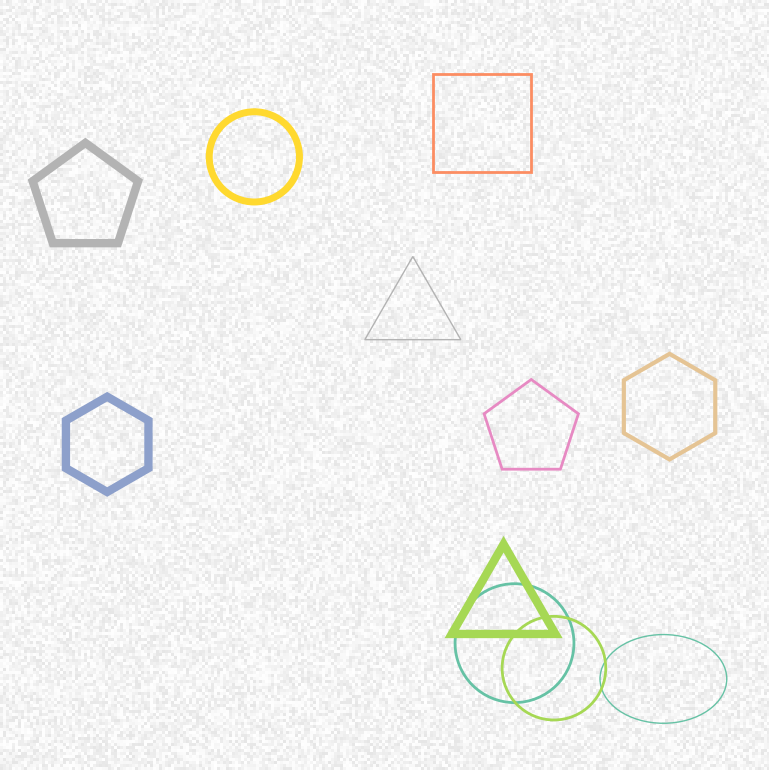[{"shape": "circle", "thickness": 1, "radius": 0.39, "center": [0.668, 0.165]}, {"shape": "oval", "thickness": 0.5, "radius": 0.41, "center": [0.862, 0.118]}, {"shape": "square", "thickness": 1, "radius": 0.32, "center": [0.626, 0.84]}, {"shape": "hexagon", "thickness": 3, "radius": 0.31, "center": [0.139, 0.423]}, {"shape": "pentagon", "thickness": 1, "radius": 0.32, "center": [0.69, 0.443]}, {"shape": "circle", "thickness": 1, "radius": 0.34, "center": [0.719, 0.132]}, {"shape": "triangle", "thickness": 3, "radius": 0.39, "center": [0.654, 0.216]}, {"shape": "circle", "thickness": 2.5, "radius": 0.29, "center": [0.33, 0.796]}, {"shape": "hexagon", "thickness": 1.5, "radius": 0.34, "center": [0.87, 0.472]}, {"shape": "pentagon", "thickness": 3, "radius": 0.36, "center": [0.111, 0.742]}, {"shape": "triangle", "thickness": 0.5, "radius": 0.36, "center": [0.536, 0.595]}]